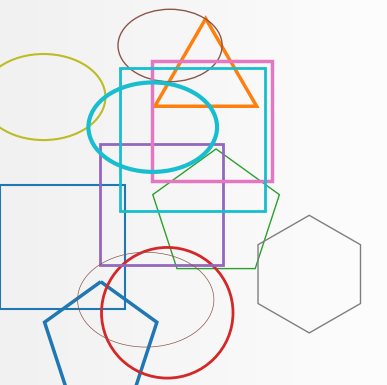[{"shape": "square", "thickness": 1.5, "radius": 0.81, "center": [0.161, 0.358]}, {"shape": "pentagon", "thickness": 2.5, "radius": 0.76, "center": [0.26, 0.116]}, {"shape": "triangle", "thickness": 2.5, "radius": 0.76, "center": [0.531, 0.8]}, {"shape": "pentagon", "thickness": 1, "radius": 0.86, "center": [0.558, 0.441]}, {"shape": "circle", "thickness": 2, "radius": 0.85, "center": [0.432, 0.188]}, {"shape": "square", "thickness": 2, "radius": 0.79, "center": [0.417, 0.469]}, {"shape": "oval", "thickness": 0.5, "radius": 0.88, "center": [0.376, 0.222]}, {"shape": "oval", "thickness": 1, "radius": 0.67, "center": [0.439, 0.882]}, {"shape": "square", "thickness": 2.5, "radius": 0.77, "center": [0.547, 0.686]}, {"shape": "hexagon", "thickness": 1, "radius": 0.76, "center": [0.798, 0.288]}, {"shape": "oval", "thickness": 1.5, "radius": 0.8, "center": [0.112, 0.748]}, {"shape": "square", "thickness": 2, "radius": 0.93, "center": [0.497, 0.637]}, {"shape": "oval", "thickness": 3, "radius": 0.83, "center": [0.394, 0.67]}]